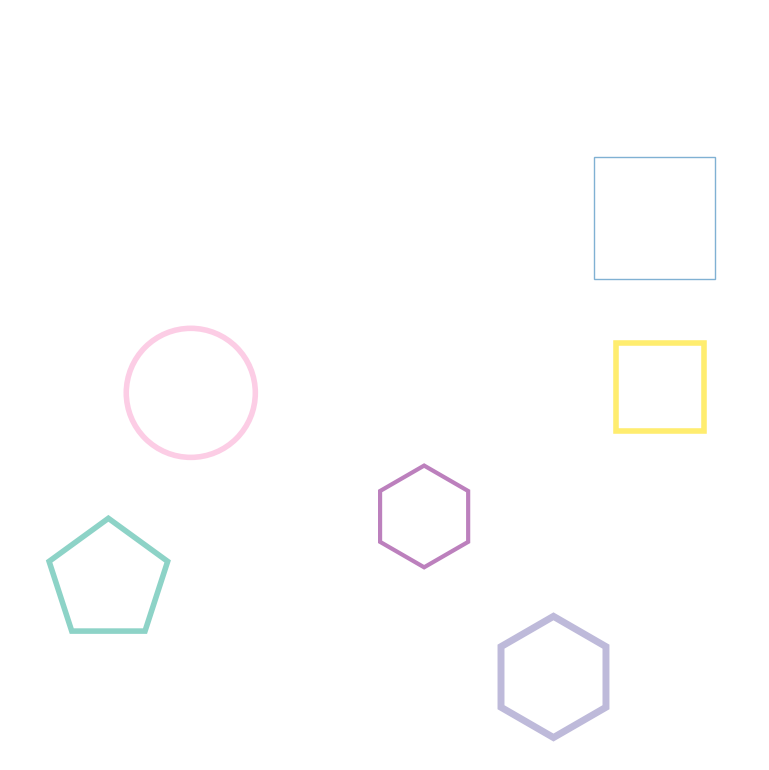[{"shape": "pentagon", "thickness": 2, "radius": 0.4, "center": [0.141, 0.246]}, {"shape": "hexagon", "thickness": 2.5, "radius": 0.39, "center": [0.719, 0.121]}, {"shape": "square", "thickness": 0.5, "radius": 0.39, "center": [0.85, 0.717]}, {"shape": "circle", "thickness": 2, "radius": 0.42, "center": [0.248, 0.49]}, {"shape": "hexagon", "thickness": 1.5, "radius": 0.33, "center": [0.551, 0.329]}, {"shape": "square", "thickness": 2, "radius": 0.29, "center": [0.858, 0.498]}]